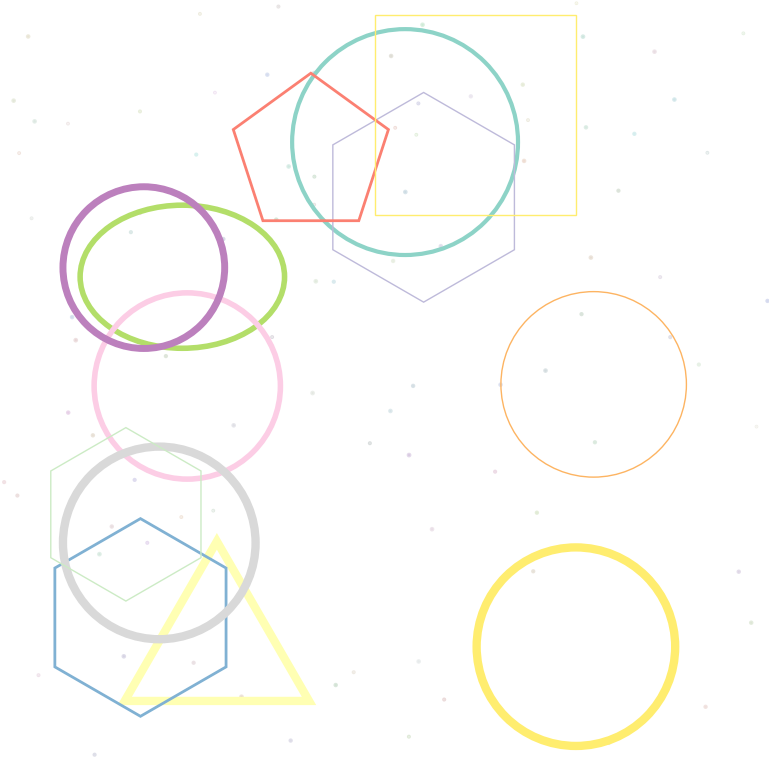[{"shape": "circle", "thickness": 1.5, "radius": 0.73, "center": [0.526, 0.815]}, {"shape": "triangle", "thickness": 3, "radius": 0.69, "center": [0.282, 0.159]}, {"shape": "hexagon", "thickness": 0.5, "radius": 0.68, "center": [0.55, 0.744]}, {"shape": "pentagon", "thickness": 1, "radius": 0.53, "center": [0.404, 0.799]}, {"shape": "hexagon", "thickness": 1, "radius": 0.64, "center": [0.182, 0.198]}, {"shape": "circle", "thickness": 0.5, "radius": 0.6, "center": [0.771, 0.501]}, {"shape": "oval", "thickness": 2, "radius": 0.66, "center": [0.237, 0.641]}, {"shape": "circle", "thickness": 2, "radius": 0.6, "center": [0.243, 0.499]}, {"shape": "circle", "thickness": 3, "radius": 0.63, "center": [0.207, 0.295]}, {"shape": "circle", "thickness": 2.5, "radius": 0.53, "center": [0.187, 0.652]}, {"shape": "hexagon", "thickness": 0.5, "radius": 0.56, "center": [0.163, 0.332]}, {"shape": "circle", "thickness": 3, "radius": 0.64, "center": [0.748, 0.16]}, {"shape": "square", "thickness": 0.5, "radius": 0.65, "center": [0.618, 0.851]}]